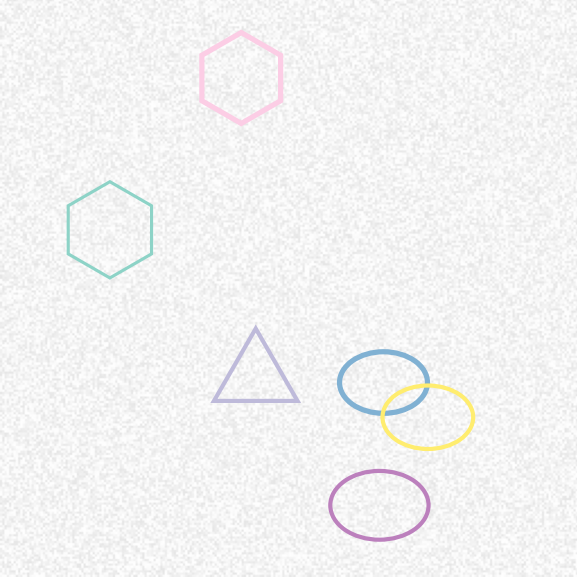[{"shape": "hexagon", "thickness": 1.5, "radius": 0.42, "center": [0.19, 0.601]}, {"shape": "triangle", "thickness": 2, "radius": 0.42, "center": [0.443, 0.347]}, {"shape": "oval", "thickness": 2.5, "radius": 0.38, "center": [0.664, 0.337]}, {"shape": "hexagon", "thickness": 2.5, "radius": 0.39, "center": [0.418, 0.864]}, {"shape": "oval", "thickness": 2, "radius": 0.43, "center": [0.657, 0.124]}, {"shape": "oval", "thickness": 2, "radius": 0.39, "center": [0.741, 0.277]}]